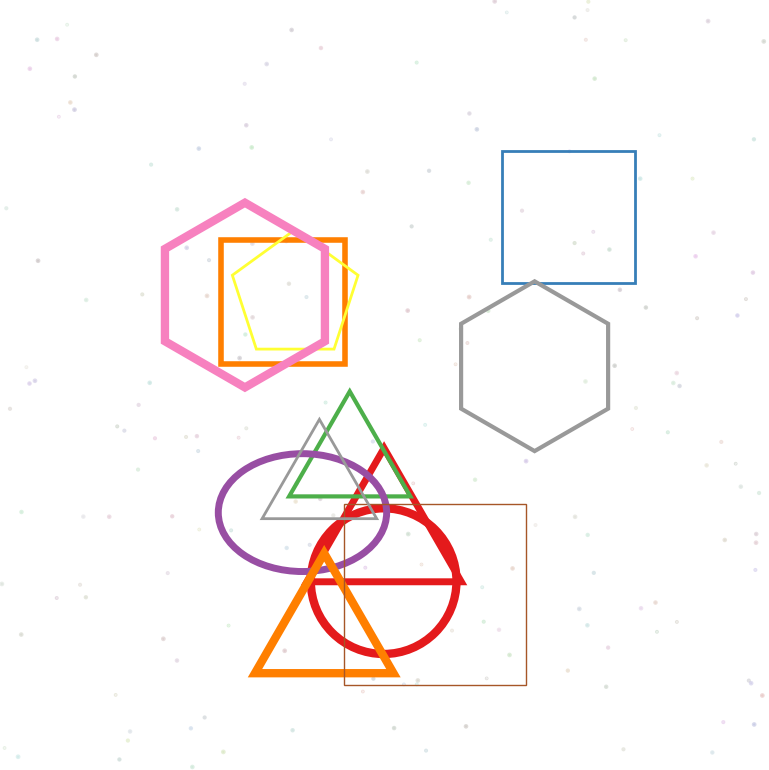[{"shape": "triangle", "thickness": 2.5, "radius": 0.58, "center": [0.499, 0.302]}, {"shape": "circle", "thickness": 3, "radius": 0.47, "center": [0.498, 0.245]}, {"shape": "square", "thickness": 1, "radius": 0.43, "center": [0.738, 0.718]}, {"shape": "triangle", "thickness": 1.5, "radius": 0.45, "center": [0.454, 0.401]}, {"shape": "oval", "thickness": 2.5, "radius": 0.55, "center": [0.393, 0.334]}, {"shape": "triangle", "thickness": 3, "radius": 0.52, "center": [0.421, 0.178]}, {"shape": "square", "thickness": 2, "radius": 0.4, "center": [0.368, 0.607]}, {"shape": "pentagon", "thickness": 1, "radius": 0.43, "center": [0.383, 0.616]}, {"shape": "square", "thickness": 0.5, "radius": 0.59, "center": [0.565, 0.228]}, {"shape": "hexagon", "thickness": 3, "radius": 0.6, "center": [0.318, 0.617]}, {"shape": "triangle", "thickness": 1, "radius": 0.43, "center": [0.415, 0.369]}, {"shape": "hexagon", "thickness": 1.5, "radius": 0.55, "center": [0.694, 0.524]}]